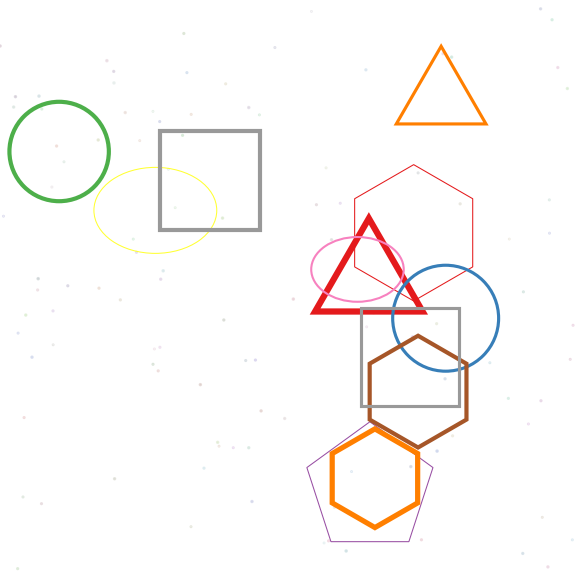[{"shape": "hexagon", "thickness": 0.5, "radius": 0.59, "center": [0.716, 0.596]}, {"shape": "triangle", "thickness": 3, "radius": 0.54, "center": [0.639, 0.513]}, {"shape": "circle", "thickness": 1.5, "radius": 0.46, "center": [0.772, 0.448]}, {"shape": "circle", "thickness": 2, "radius": 0.43, "center": [0.102, 0.737]}, {"shape": "pentagon", "thickness": 0.5, "radius": 0.57, "center": [0.641, 0.154]}, {"shape": "hexagon", "thickness": 2.5, "radius": 0.43, "center": [0.649, 0.171]}, {"shape": "triangle", "thickness": 1.5, "radius": 0.45, "center": [0.764, 0.829]}, {"shape": "oval", "thickness": 0.5, "radius": 0.53, "center": [0.269, 0.635]}, {"shape": "hexagon", "thickness": 2, "radius": 0.48, "center": [0.724, 0.321]}, {"shape": "oval", "thickness": 1, "radius": 0.4, "center": [0.619, 0.533]}, {"shape": "square", "thickness": 1.5, "radius": 0.42, "center": [0.71, 0.381]}, {"shape": "square", "thickness": 2, "radius": 0.43, "center": [0.363, 0.687]}]